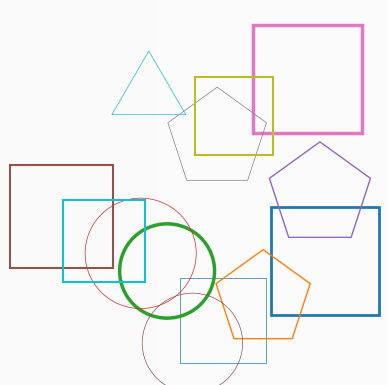[{"shape": "square", "thickness": 2, "radius": 0.7, "center": [0.838, 0.322]}, {"shape": "square", "thickness": 0.5, "radius": 0.55, "center": [0.576, 0.168]}, {"shape": "pentagon", "thickness": 1, "radius": 0.64, "center": [0.679, 0.224]}, {"shape": "circle", "thickness": 2.5, "radius": 0.61, "center": [0.431, 0.296]}, {"shape": "circle", "thickness": 0.5, "radius": 0.72, "center": [0.363, 0.342]}, {"shape": "pentagon", "thickness": 1, "radius": 0.69, "center": [0.826, 0.494]}, {"shape": "circle", "thickness": 0.5, "radius": 0.65, "center": [0.497, 0.109]}, {"shape": "square", "thickness": 1.5, "radius": 0.67, "center": [0.16, 0.438]}, {"shape": "square", "thickness": 2.5, "radius": 0.7, "center": [0.793, 0.796]}, {"shape": "pentagon", "thickness": 0.5, "radius": 0.67, "center": [0.56, 0.64]}, {"shape": "square", "thickness": 1.5, "radius": 0.51, "center": [0.604, 0.7]}, {"shape": "square", "thickness": 1.5, "radius": 0.53, "center": [0.269, 0.374]}, {"shape": "triangle", "thickness": 0.5, "radius": 0.55, "center": [0.384, 0.757]}]